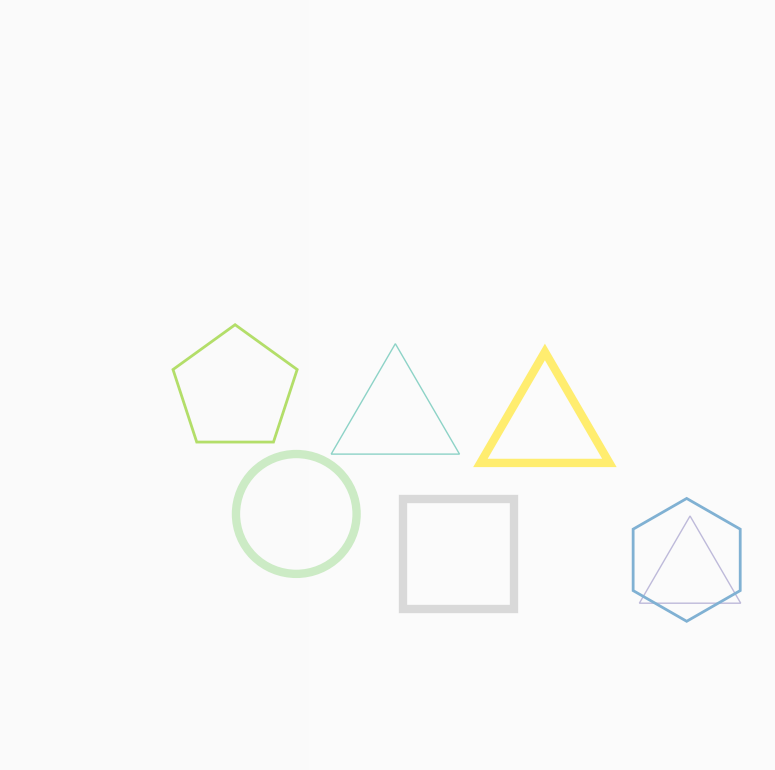[{"shape": "triangle", "thickness": 0.5, "radius": 0.48, "center": [0.51, 0.458]}, {"shape": "triangle", "thickness": 0.5, "radius": 0.38, "center": [0.89, 0.254]}, {"shape": "hexagon", "thickness": 1, "radius": 0.4, "center": [0.886, 0.273]}, {"shape": "pentagon", "thickness": 1, "radius": 0.42, "center": [0.303, 0.494]}, {"shape": "square", "thickness": 3, "radius": 0.36, "center": [0.591, 0.28]}, {"shape": "circle", "thickness": 3, "radius": 0.39, "center": [0.382, 0.333]}, {"shape": "triangle", "thickness": 3, "radius": 0.48, "center": [0.703, 0.447]}]